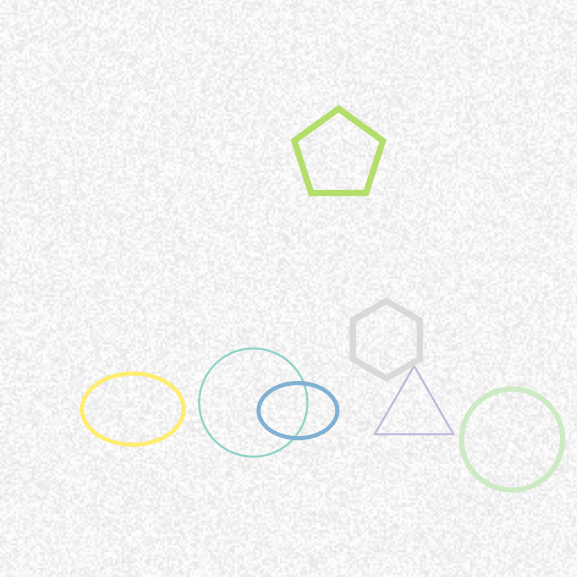[{"shape": "circle", "thickness": 1, "radius": 0.47, "center": [0.439, 0.302]}, {"shape": "triangle", "thickness": 1, "radius": 0.39, "center": [0.717, 0.287]}, {"shape": "oval", "thickness": 2, "radius": 0.34, "center": [0.516, 0.288]}, {"shape": "pentagon", "thickness": 3, "radius": 0.4, "center": [0.586, 0.73]}, {"shape": "hexagon", "thickness": 3, "radius": 0.34, "center": [0.669, 0.411]}, {"shape": "circle", "thickness": 2.5, "radius": 0.44, "center": [0.887, 0.238]}, {"shape": "oval", "thickness": 2, "radius": 0.44, "center": [0.23, 0.291]}]